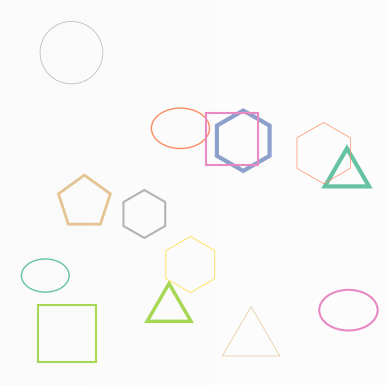[{"shape": "triangle", "thickness": 3, "radius": 0.33, "center": [0.895, 0.549]}, {"shape": "oval", "thickness": 1, "radius": 0.31, "center": [0.117, 0.284]}, {"shape": "hexagon", "thickness": 0.5, "radius": 0.4, "center": [0.835, 0.602]}, {"shape": "oval", "thickness": 1, "radius": 0.38, "center": [0.466, 0.667]}, {"shape": "hexagon", "thickness": 3, "radius": 0.39, "center": [0.628, 0.635]}, {"shape": "oval", "thickness": 1.5, "radius": 0.38, "center": [0.899, 0.194]}, {"shape": "square", "thickness": 1.5, "radius": 0.34, "center": [0.599, 0.64]}, {"shape": "square", "thickness": 1.5, "radius": 0.37, "center": [0.173, 0.133]}, {"shape": "triangle", "thickness": 2.5, "radius": 0.33, "center": [0.436, 0.198]}, {"shape": "hexagon", "thickness": 0.5, "radius": 0.36, "center": [0.491, 0.313]}, {"shape": "pentagon", "thickness": 2, "radius": 0.35, "center": [0.218, 0.475]}, {"shape": "triangle", "thickness": 0.5, "radius": 0.43, "center": [0.648, 0.118]}, {"shape": "circle", "thickness": 0.5, "radius": 0.41, "center": [0.184, 0.863]}, {"shape": "hexagon", "thickness": 1.5, "radius": 0.31, "center": [0.372, 0.444]}]